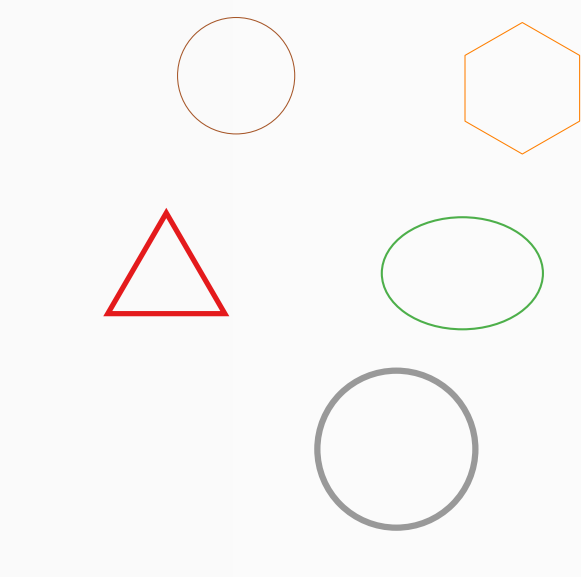[{"shape": "triangle", "thickness": 2.5, "radius": 0.58, "center": [0.286, 0.514]}, {"shape": "oval", "thickness": 1, "radius": 0.69, "center": [0.795, 0.526]}, {"shape": "hexagon", "thickness": 0.5, "radius": 0.57, "center": [0.899, 0.846]}, {"shape": "circle", "thickness": 0.5, "radius": 0.5, "center": [0.406, 0.868]}, {"shape": "circle", "thickness": 3, "radius": 0.68, "center": [0.682, 0.221]}]